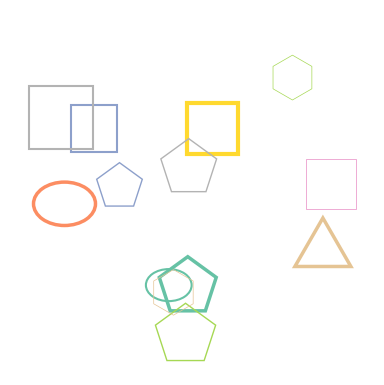[{"shape": "oval", "thickness": 1.5, "radius": 0.3, "center": [0.438, 0.259]}, {"shape": "pentagon", "thickness": 2.5, "radius": 0.39, "center": [0.488, 0.256]}, {"shape": "oval", "thickness": 2.5, "radius": 0.4, "center": [0.168, 0.471]}, {"shape": "square", "thickness": 1.5, "radius": 0.3, "center": [0.244, 0.667]}, {"shape": "pentagon", "thickness": 1, "radius": 0.31, "center": [0.31, 0.515]}, {"shape": "square", "thickness": 0.5, "radius": 0.33, "center": [0.86, 0.522]}, {"shape": "pentagon", "thickness": 1, "radius": 0.41, "center": [0.482, 0.13]}, {"shape": "hexagon", "thickness": 0.5, "radius": 0.29, "center": [0.76, 0.799]}, {"shape": "square", "thickness": 3, "radius": 0.33, "center": [0.552, 0.665]}, {"shape": "hexagon", "thickness": 0.5, "radius": 0.3, "center": [0.451, 0.241]}, {"shape": "triangle", "thickness": 2.5, "radius": 0.42, "center": [0.839, 0.35]}, {"shape": "pentagon", "thickness": 1, "radius": 0.38, "center": [0.49, 0.564]}, {"shape": "square", "thickness": 1.5, "radius": 0.41, "center": [0.158, 0.695]}]